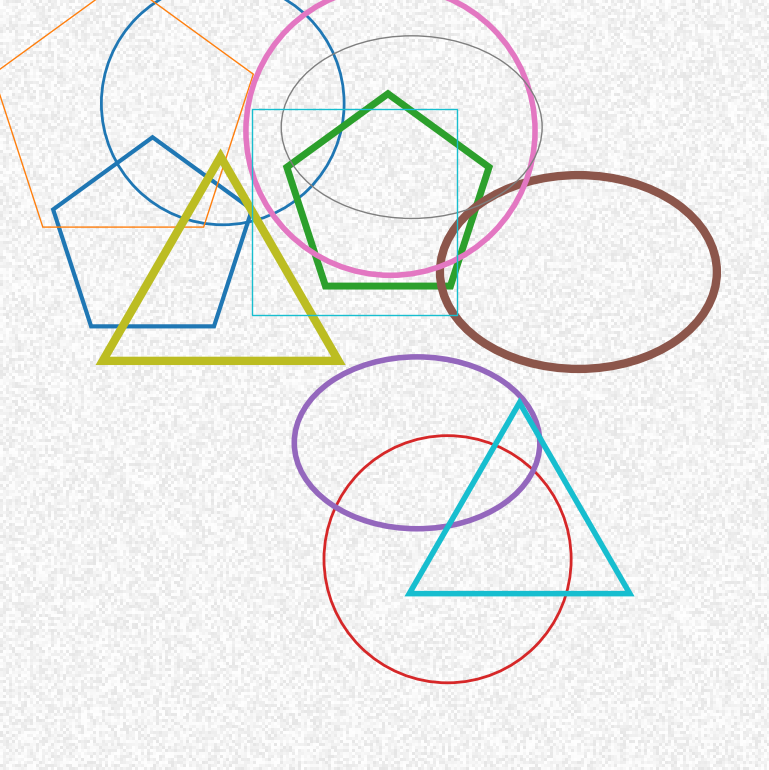[{"shape": "pentagon", "thickness": 1.5, "radius": 0.68, "center": [0.198, 0.686]}, {"shape": "circle", "thickness": 1, "radius": 0.79, "center": [0.289, 0.866]}, {"shape": "pentagon", "thickness": 0.5, "radius": 0.89, "center": [0.16, 0.849]}, {"shape": "pentagon", "thickness": 2.5, "radius": 0.69, "center": [0.504, 0.74]}, {"shape": "circle", "thickness": 1, "radius": 0.8, "center": [0.581, 0.274]}, {"shape": "oval", "thickness": 2, "radius": 0.8, "center": [0.542, 0.425]}, {"shape": "oval", "thickness": 3, "radius": 0.9, "center": [0.751, 0.647]}, {"shape": "circle", "thickness": 2, "radius": 0.94, "center": [0.507, 0.83]}, {"shape": "oval", "thickness": 0.5, "radius": 0.85, "center": [0.535, 0.835]}, {"shape": "triangle", "thickness": 3, "radius": 0.88, "center": [0.286, 0.62]}, {"shape": "triangle", "thickness": 2, "radius": 0.83, "center": [0.675, 0.312]}, {"shape": "square", "thickness": 0.5, "radius": 0.67, "center": [0.461, 0.724]}]